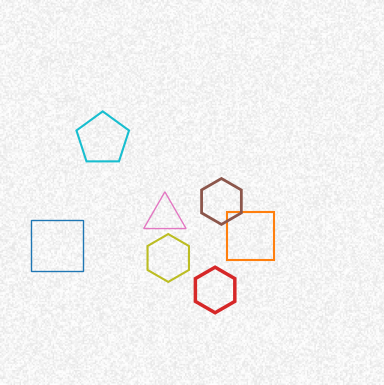[{"shape": "square", "thickness": 1, "radius": 0.34, "center": [0.149, 0.362]}, {"shape": "square", "thickness": 1.5, "radius": 0.31, "center": [0.651, 0.387]}, {"shape": "hexagon", "thickness": 2.5, "radius": 0.3, "center": [0.559, 0.247]}, {"shape": "hexagon", "thickness": 2, "radius": 0.3, "center": [0.575, 0.477]}, {"shape": "triangle", "thickness": 1, "radius": 0.32, "center": [0.428, 0.438]}, {"shape": "hexagon", "thickness": 1.5, "radius": 0.31, "center": [0.437, 0.33]}, {"shape": "pentagon", "thickness": 1.5, "radius": 0.36, "center": [0.267, 0.639]}]